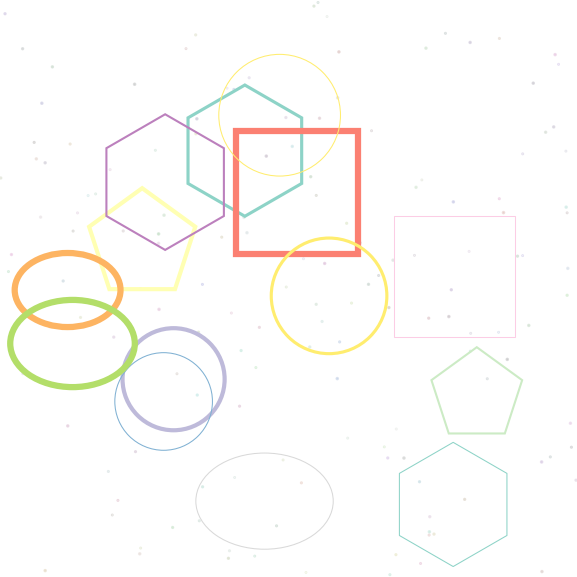[{"shape": "hexagon", "thickness": 1.5, "radius": 0.57, "center": [0.424, 0.738]}, {"shape": "hexagon", "thickness": 0.5, "radius": 0.54, "center": [0.785, 0.126]}, {"shape": "pentagon", "thickness": 2, "radius": 0.48, "center": [0.246, 0.577]}, {"shape": "circle", "thickness": 2, "radius": 0.44, "center": [0.301, 0.342]}, {"shape": "square", "thickness": 3, "radius": 0.53, "center": [0.515, 0.666]}, {"shape": "circle", "thickness": 0.5, "radius": 0.42, "center": [0.283, 0.304]}, {"shape": "oval", "thickness": 3, "radius": 0.46, "center": [0.117, 0.497]}, {"shape": "oval", "thickness": 3, "radius": 0.54, "center": [0.126, 0.404]}, {"shape": "square", "thickness": 0.5, "radius": 0.53, "center": [0.787, 0.52]}, {"shape": "oval", "thickness": 0.5, "radius": 0.59, "center": [0.458, 0.131]}, {"shape": "hexagon", "thickness": 1, "radius": 0.59, "center": [0.286, 0.684]}, {"shape": "pentagon", "thickness": 1, "radius": 0.41, "center": [0.826, 0.315]}, {"shape": "circle", "thickness": 1.5, "radius": 0.5, "center": [0.57, 0.487]}, {"shape": "circle", "thickness": 0.5, "radius": 0.53, "center": [0.484, 0.8]}]